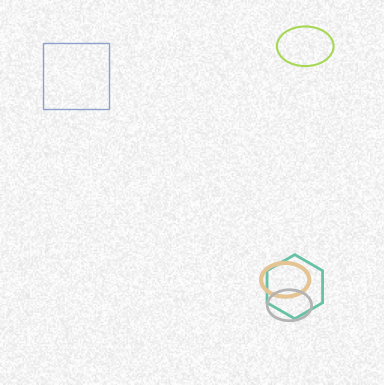[{"shape": "hexagon", "thickness": 2, "radius": 0.42, "center": [0.766, 0.255]}, {"shape": "square", "thickness": 1, "radius": 0.43, "center": [0.197, 0.802]}, {"shape": "oval", "thickness": 1.5, "radius": 0.37, "center": [0.793, 0.88]}, {"shape": "oval", "thickness": 3, "radius": 0.31, "center": [0.741, 0.273]}, {"shape": "oval", "thickness": 2, "radius": 0.29, "center": [0.752, 0.207]}]